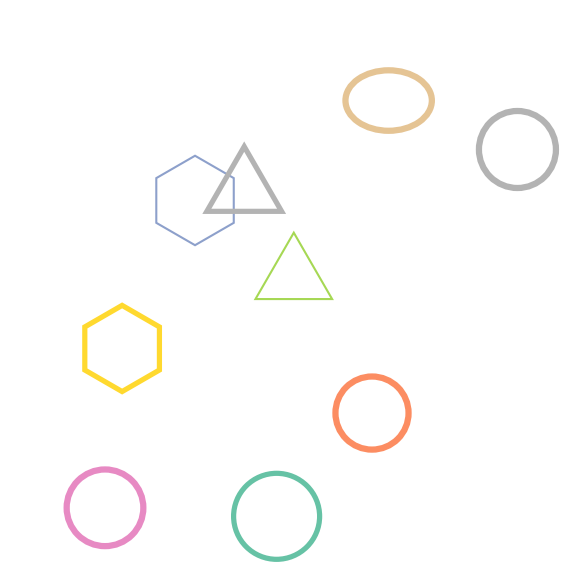[{"shape": "circle", "thickness": 2.5, "radius": 0.37, "center": [0.479, 0.105]}, {"shape": "circle", "thickness": 3, "radius": 0.32, "center": [0.644, 0.284]}, {"shape": "hexagon", "thickness": 1, "radius": 0.39, "center": [0.338, 0.652]}, {"shape": "circle", "thickness": 3, "radius": 0.33, "center": [0.182, 0.12]}, {"shape": "triangle", "thickness": 1, "radius": 0.38, "center": [0.509, 0.52]}, {"shape": "hexagon", "thickness": 2.5, "radius": 0.37, "center": [0.211, 0.396]}, {"shape": "oval", "thickness": 3, "radius": 0.37, "center": [0.673, 0.825]}, {"shape": "triangle", "thickness": 2.5, "radius": 0.37, "center": [0.423, 0.671]}, {"shape": "circle", "thickness": 3, "radius": 0.33, "center": [0.896, 0.74]}]